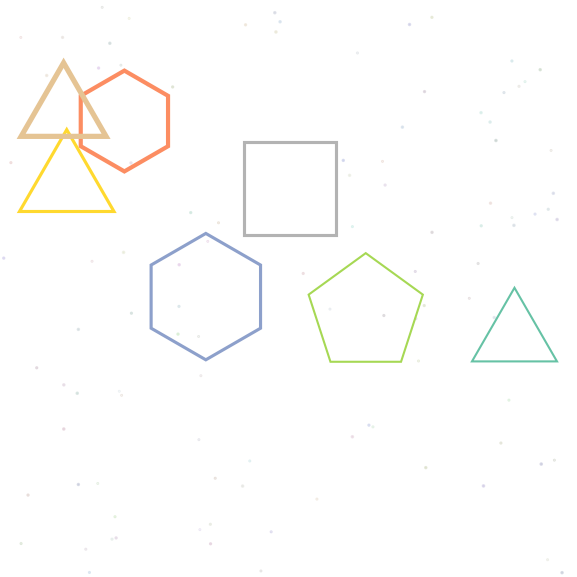[{"shape": "triangle", "thickness": 1, "radius": 0.42, "center": [0.891, 0.416]}, {"shape": "hexagon", "thickness": 2, "radius": 0.44, "center": [0.215, 0.79]}, {"shape": "hexagon", "thickness": 1.5, "radius": 0.55, "center": [0.356, 0.485]}, {"shape": "pentagon", "thickness": 1, "radius": 0.52, "center": [0.633, 0.457]}, {"shape": "triangle", "thickness": 1.5, "radius": 0.47, "center": [0.116, 0.68]}, {"shape": "triangle", "thickness": 2.5, "radius": 0.42, "center": [0.11, 0.805]}, {"shape": "square", "thickness": 1.5, "radius": 0.4, "center": [0.502, 0.673]}]